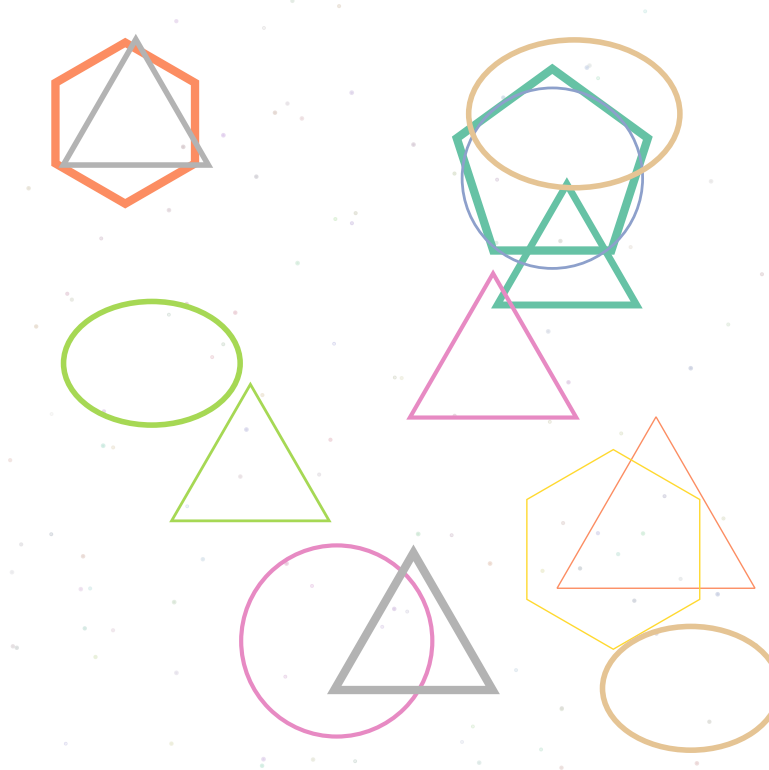[{"shape": "triangle", "thickness": 2.5, "radius": 0.52, "center": [0.736, 0.656]}, {"shape": "pentagon", "thickness": 3, "radius": 0.65, "center": [0.717, 0.78]}, {"shape": "hexagon", "thickness": 3, "radius": 0.52, "center": [0.163, 0.84]}, {"shape": "triangle", "thickness": 0.5, "radius": 0.74, "center": [0.852, 0.31]}, {"shape": "circle", "thickness": 1, "radius": 0.59, "center": [0.717, 0.769]}, {"shape": "triangle", "thickness": 1.5, "radius": 0.62, "center": [0.64, 0.52]}, {"shape": "circle", "thickness": 1.5, "radius": 0.62, "center": [0.437, 0.168]}, {"shape": "triangle", "thickness": 1, "radius": 0.59, "center": [0.325, 0.383]}, {"shape": "oval", "thickness": 2, "radius": 0.57, "center": [0.197, 0.528]}, {"shape": "hexagon", "thickness": 0.5, "radius": 0.65, "center": [0.796, 0.286]}, {"shape": "oval", "thickness": 2, "radius": 0.69, "center": [0.746, 0.852]}, {"shape": "oval", "thickness": 2, "radius": 0.57, "center": [0.897, 0.106]}, {"shape": "triangle", "thickness": 3, "radius": 0.59, "center": [0.537, 0.163]}, {"shape": "triangle", "thickness": 2, "radius": 0.54, "center": [0.176, 0.84]}]